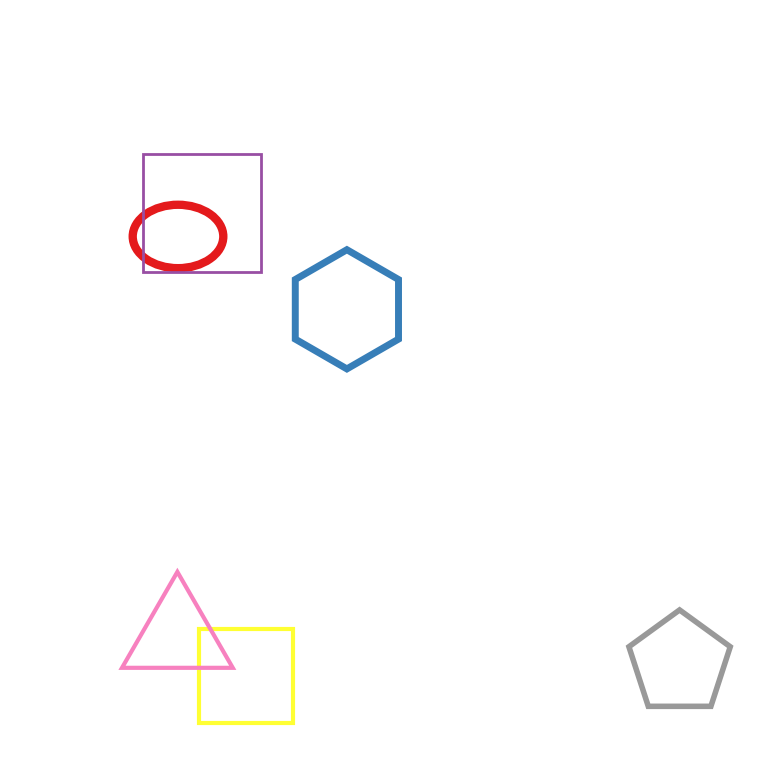[{"shape": "oval", "thickness": 3, "radius": 0.29, "center": [0.231, 0.693]}, {"shape": "hexagon", "thickness": 2.5, "radius": 0.39, "center": [0.451, 0.598]}, {"shape": "square", "thickness": 1, "radius": 0.38, "center": [0.262, 0.724]}, {"shape": "square", "thickness": 1.5, "radius": 0.31, "center": [0.32, 0.122]}, {"shape": "triangle", "thickness": 1.5, "radius": 0.42, "center": [0.23, 0.174]}, {"shape": "pentagon", "thickness": 2, "radius": 0.35, "center": [0.883, 0.139]}]